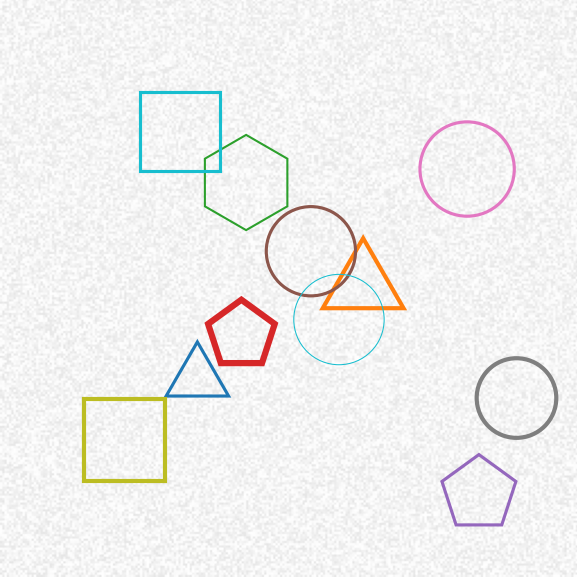[{"shape": "triangle", "thickness": 1.5, "radius": 0.31, "center": [0.342, 0.345]}, {"shape": "triangle", "thickness": 2, "radius": 0.4, "center": [0.629, 0.506]}, {"shape": "hexagon", "thickness": 1, "radius": 0.41, "center": [0.426, 0.683]}, {"shape": "pentagon", "thickness": 3, "radius": 0.3, "center": [0.418, 0.419]}, {"shape": "pentagon", "thickness": 1.5, "radius": 0.34, "center": [0.829, 0.145]}, {"shape": "circle", "thickness": 1.5, "radius": 0.39, "center": [0.538, 0.564]}, {"shape": "circle", "thickness": 1.5, "radius": 0.41, "center": [0.809, 0.706]}, {"shape": "circle", "thickness": 2, "radius": 0.34, "center": [0.894, 0.31]}, {"shape": "square", "thickness": 2, "radius": 0.35, "center": [0.216, 0.237]}, {"shape": "square", "thickness": 1.5, "radius": 0.35, "center": [0.312, 0.771]}, {"shape": "circle", "thickness": 0.5, "radius": 0.39, "center": [0.587, 0.446]}]